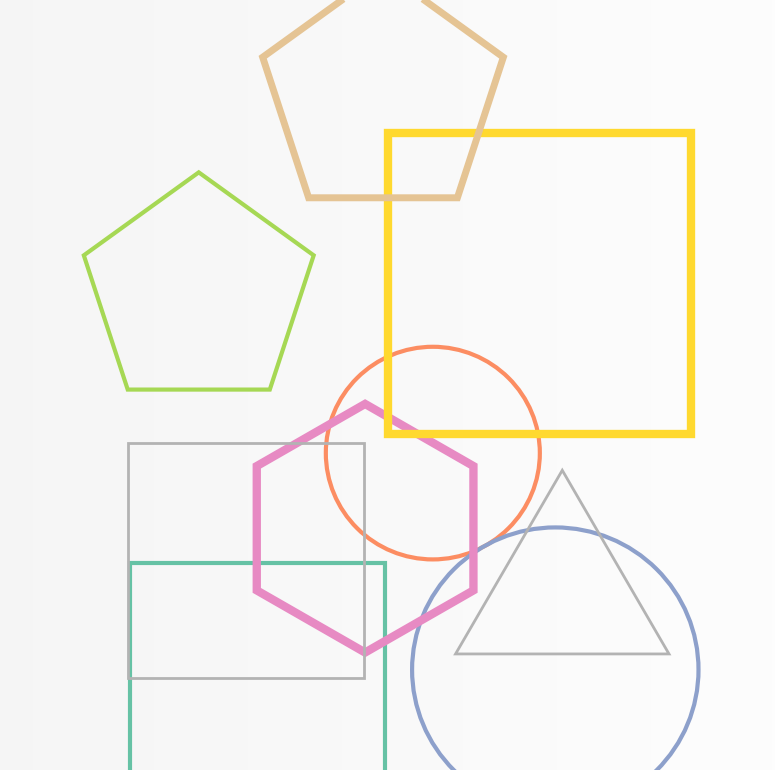[{"shape": "square", "thickness": 1.5, "radius": 0.82, "center": [0.333, 0.104]}, {"shape": "circle", "thickness": 1.5, "radius": 0.69, "center": [0.558, 0.412]}, {"shape": "circle", "thickness": 1.5, "radius": 0.92, "center": [0.717, 0.13]}, {"shape": "hexagon", "thickness": 3, "radius": 0.81, "center": [0.471, 0.314]}, {"shape": "pentagon", "thickness": 1.5, "radius": 0.78, "center": [0.256, 0.62]}, {"shape": "square", "thickness": 3, "radius": 0.98, "center": [0.696, 0.632]}, {"shape": "pentagon", "thickness": 2.5, "radius": 0.82, "center": [0.494, 0.875]}, {"shape": "triangle", "thickness": 1, "radius": 0.8, "center": [0.726, 0.23]}, {"shape": "square", "thickness": 1, "radius": 0.76, "center": [0.318, 0.272]}]